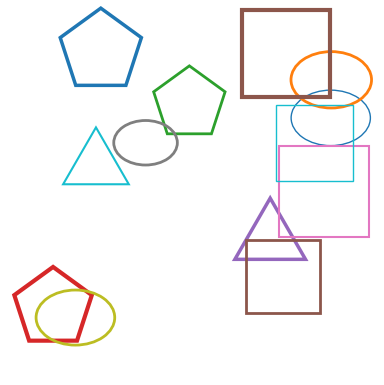[{"shape": "pentagon", "thickness": 2.5, "radius": 0.55, "center": [0.262, 0.868]}, {"shape": "oval", "thickness": 1, "radius": 0.51, "center": [0.859, 0.694]}, {"shape": "oval", "thickness": 2, "radius": 0.52, "center": [0.86, 0.793]}, {"shape": "pentagon", "thickness": 2, "radius": 0.49, "center": [0.492, 0.731]}, {"shape": "pentagon", "thickness": 3, "radius": 0.53, "center": [0.138, 0.201]}, {"shape": "triangle", "thickness": 2.5, "radius": 0.53, "center": [0.702, 0.379]}, {"shape": "square", "thickness": 2, "radius": 0.48, "center": [0.735, 0.281]}, {"shape": "square", "thickness": 3, "radius": 0.57, "center": [0.743, 0.861]}, {"shape": "square", "thickness": 1.5, "radius": 0.59, "center": [0.842, 0.503]}, {"shape": "oval", "thickness": 2, "radius": 0.41, "center": [0.378, 0.629]}, {"shape": "oval", "thickness": 2, "radius": 0.51, "center": [0.196, 0.175]}, {"shape": "square", "thickness": 1, "radius": 0.5, "center": [0.818, 0.628]}, {"shape": "triangle", "thickness": 1.5, "radius": 0.49, "center": [0.249, 0.571]}]